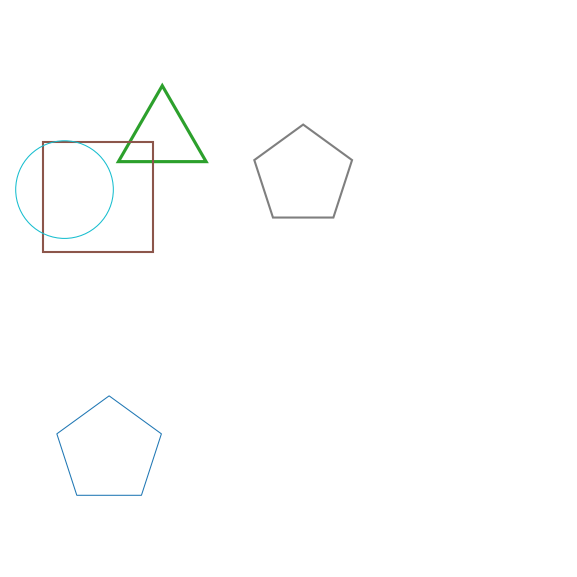[{"shape": "pentagon", "thickness": 0.5, "radius": 0.48, "center": [0.189, 0.218]}, {"shape": "triangle", "thickness": 1.5, "radius": 0.44, "center": [0.281, 0.763]}, {"shape": "square", "thickness": 1, "radius": 0.48, "center": [0.169, 0.657]}, {"shape": "pentagon", "thickness": 1, "radius": 0.44, "center": [0.525, 0.694]}, {"shape": "circle", "thickness": 0.5, "radius": 0.42, "center": [0.112, 0.671]}]